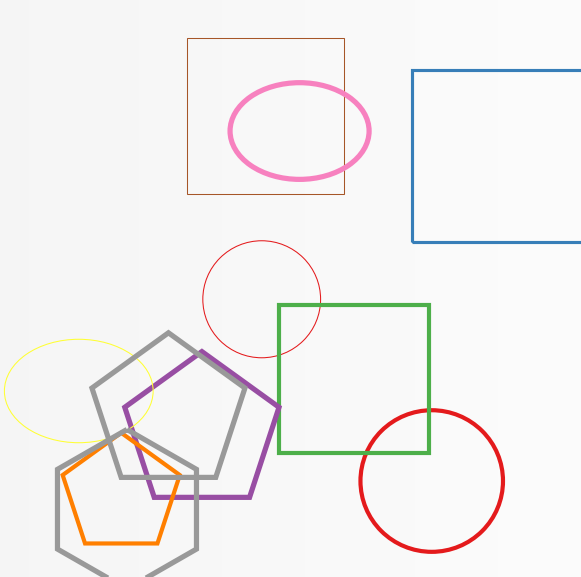[{"shape": "circle", "thickness": 2, "radius": 0.61, "center": [0.743, 0.166]}, {"shape": "circle", "thickness": 0.5, "radius": 0.51, "center": [0.45, 0.481]}, {"shape": "square", "thickness": 1.5, "radius": 0.74, "center": [0.858, 0.729]}, {"shape": "square", "thickness": 2, "radius": 0.64, "center": [0.609, 0.343]}, {"shape": "pentagon", "thickness": 2.5, "radius": 0.7, "center": [0.347, 0.251]}, {"shape": "pentagon", "thickness": 2, "radius": 0.53, "center": [0.209, 0.144]}, {"shape": "oval", "thickness": 0.5, "radius": 0.64, "center": [0.136, 0.322]}, {"shape": "square", "thickness": 0.5, "radius": 0.67, "center": [0.457, 0.799]}, {"shape": "oval", "thickness": 2.5, "radius": 0.6, "center": [0.515, 0.772]}, {"shape": "hexagon", "thickness": 2.5, "radius": 0.69, "center": [0.218, 0.117]}, {"shape": "pentagon", "thickness": 2.5, "radius": 0.69, "center": [0.29, 0.284]}]